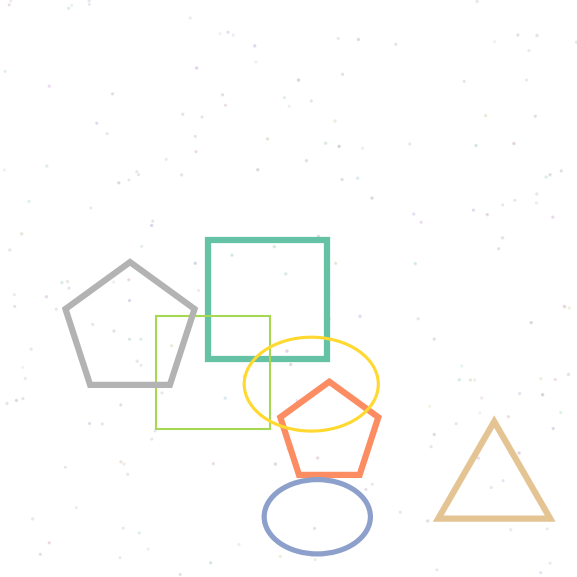[{"shape": "square", "thickness": 3, "radius": 0.51, "center": [0.463, 0.481]}, {"shape": "pentagon", "thickness": 3, "radius": 0.45, "center": [0.57, 0.249]}, {"shape": "oval", "thickness": 2.5, "radius": 0.46, "center": [0.549, 0.104]}, {"shape": "square", "thickness": 1, "radius": 0.49, "center": [0.369, 0.354]}, {"shape": "oval", "thickness": 1.5, "radius": 0.58, "center": [0.539, 0.334]}, {"shape": "triangle", "thickness": 3, "radius": 0.56, "center": [0.856, 0.157]}, {"shape": "pentagon", "thickness": 3, "radius": 0.59, "center": [0.225, 0.428]}]